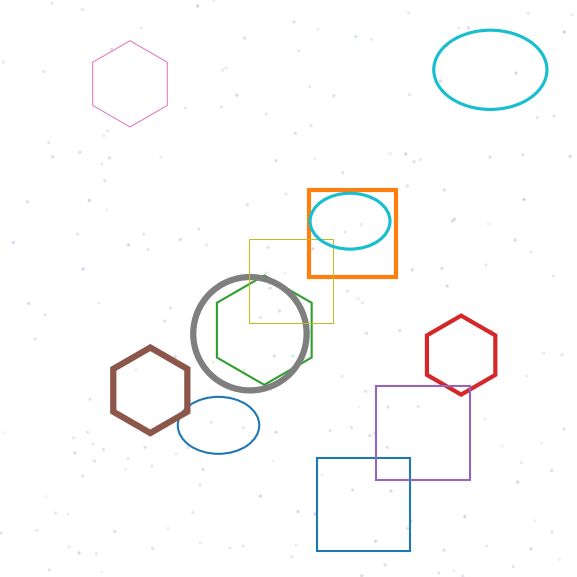[{"shape": "square", "thickness": 1, "radius": 0.4, "center": [0.629, 0.126]}, {"shape": "oval", "thickness": 1, "radius": 0.35, "center": [0.378, 0.263]}, {"shape": "square", "thickness": 2, "radius": 0.38, "center": [0.61, 0.594]}, {"shape": "hexagon", "thickness": 1, "radius": 0.47, "center": [0.458, 0.427]}, {"shape": "hexagon", "thickness": 2, "radius": 0.34, "center": [0.799, 0.384]}, {"shape": "square", "thickness": 1, "radius": 0.41, "center": [0.733, 0.249]}, {"shape": "hexagon", "thickness": 3, "radius": 0.37, "center": [0.26, 0.323]}, {"shape": "hexagon", "thickness": 0.5, "radius": 0.37, "center": [0.225, 0.854]}, {"shape": "circle", "thickness": 3, "radius": 0.49, "center": [0.433, 0.421]}, {"shape": "square", "thickness": 0.5, "radius": 0.37, "center": [0.503, 0.513]}, {"shape": "oval", "thickness": 1.5, "radius": 0.35, "center": [0.606, 0.616]}, {"shape": "oval", "thickness": 1.5, "radius": 0.49, "center": [0.849, 0.878]}]